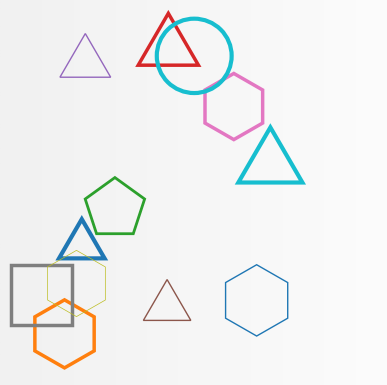[{"shape": "hexagon", "thickness": 1, "radius": 0.46, "center": [0.662, 0.22]}, {"shape": "triangle", "thickness": 3, "radius": 0.34, "center": [0.211, 0.363]}, {"shape": "hexagon", "thickness": 2.5, "radius": 0.44, "center": [0.167, 0.133]}, {"shape": "pentagon", "thickness": 2, "radius": 0.4, "center": [0.297, 0.458]}, {"shape": "triangle", "thickness": 2.5, "radius": 0.45, "center": [0.434, 0.876]}, {"shape": "triangle", "thickness": 1, "radius": 0.38, "center": [0.22, 0.837]}, {"shape": "triangle", "thickness": 1, "radius": 0.35, "center": [0.431, 0.203]}, {"shape": "hexagon", "thickness": 2.5, "radius": 0.43, "center": [0.603, 0.723]}, {"shape": "square", "thickness": 2.5, "radius": 0.39, "center": [0.107, 0.233]}, {"shape": "hexagon", "thickness": 0.5, "radius": 0.43, "center": [0.197, 0.264]}, {"shape": "triangle", "thickness": 3, "radius": 0.48, "center": [0.698, 0.574]}, {"shape": "circle", "thickness": 3, "radius": 0.48, "center": [0.501, 0.855]}]